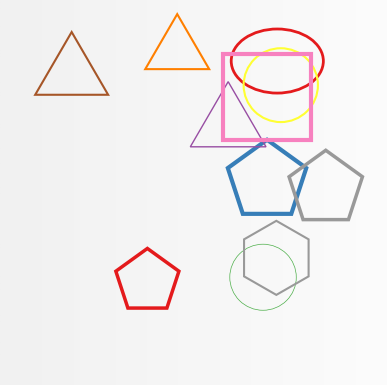[{"shape": "oval", "thickness": 2, "radius": 0.59, "center": [0.716, 0.841]}, {"shape": "pentagon", "thickness": 2.5, "radius": 0.43, "center": [0.38, 0.269]}, {"shape": "pentagon", "thickness": 3, "radius": 0.53, "center": [0.689, 0.531]}, {"shape": "circle", "thickness": 0.5, "radius": 0.43, "center": [0.679, 0.28]}, {"shape": "triangle", "thickness": 1, "radius": 0.56, "center": [0.589, 0.675]}, {"shape": "triangle", "thickness": 1.5, "radius": 0.48, "center": [0.457, 0.868]}, {"shape": "circle", "thickness": 1.5, "radius": 0.48, "center": [0.725, 0.779]}, {"shape": "triangle", "thickness": 1.5, "radius": 0.54, "center": [0.185, 0.808]}, {"shape": "square", "thickness": 3, "radius": 0.56, "center": [0.689, 0.748]}, {"shape": "hexagon", "thickness": 1.5, "radius": 0.48, "center": [0.713, 0.33]}, {"shape": "pentagon", "thickness": 2.5, "radius": 0.5, "center": [0.841, 0.51]}]